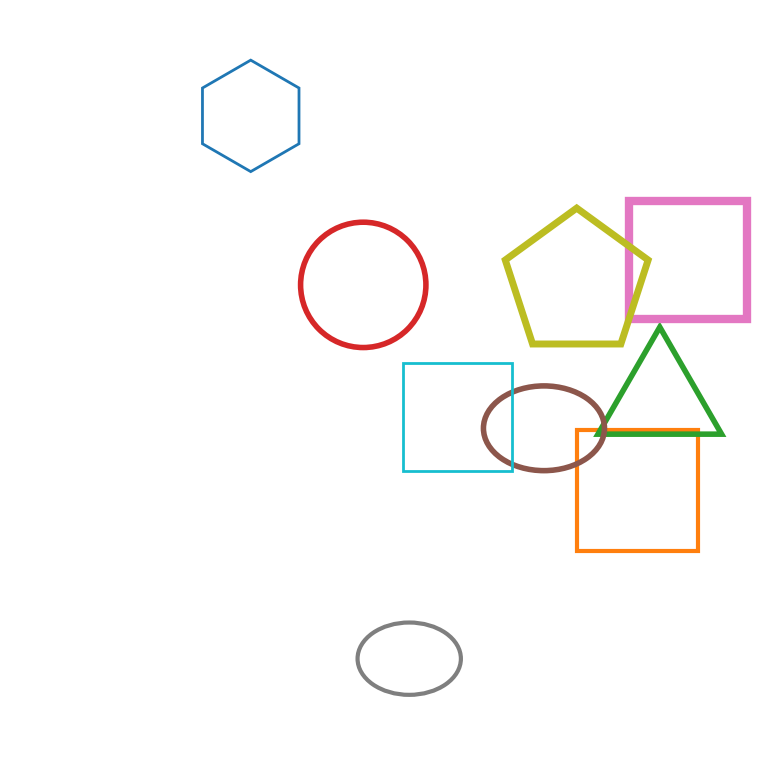[{"shape": "hexagon", "thickness": 1, "radius": 0.36, "center": [0.326, 0.85]}, {"shape": "square", "thickness": 1.5, "radius": 0.39, "center": [0.828, 0.363]}, {"shape": "triangle", "thickness": 2, "radius": 0.46, "center": [0.857, 0.482]}, {"shape": "circle", "thickness": 2, "radius": 0.41, "center": [0.472, 0.63]}, {"shape": "oval", "thickness": 2, "radius": 0.39, "center": [0.706, 0.444]}, {"shape": "square", "thickness": 3, "radius": 0.38, "center": [0.894, 0.662]}, {"shape": "oval", "thickness": 1.5, "radius": 0.34, "center": [0.531, 0.145]}, {"shape": "pentagon", "thickness": 2.5, "radius": 0.49, "center": [0.749, 0.632]}, {"shape": "square", "thickness": 1, "radius": 0.35, "center": [0.594, 0.458]}]